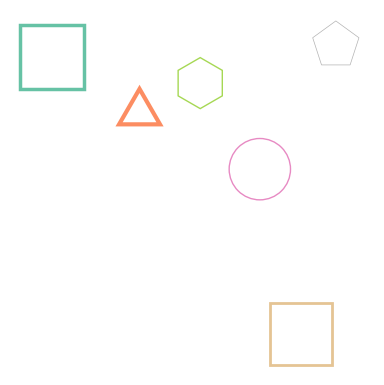[{"shape": "square", "thickness": 2.5, "radius": 0.42, "center": [0.135, 0.851]}, {"shape": "triangle", "thickness": 3, "radius": 0.31, "center": [0.362, 0.708]}, {"shape": "circle", "thickness": 1, "radius": 0.4, "center": [0.675, 0.561]}, {"shape": "hexagon", "thickness": 1, "radius": 0.33, "center": [0.52, 0.784]}, {"shape": "square", "thickness": 2, "radius": 0.4, "center": [0.782, 0.133]}, {"shape": "pentagon", "thickness": 0.5, "radius": 0.32, "center": [0.872, 0.882]}]